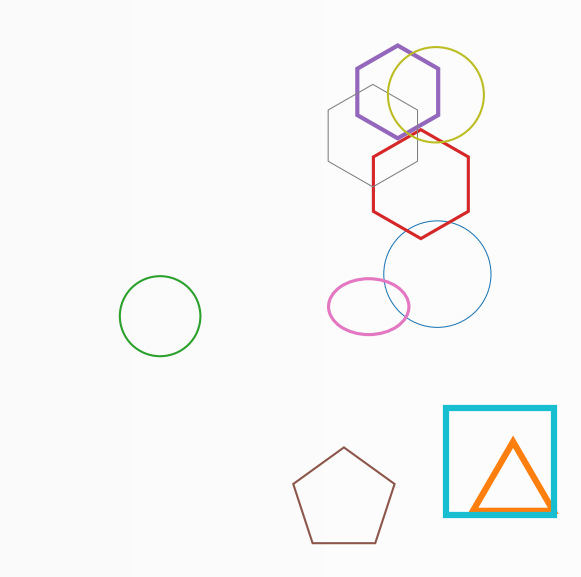[{"shape": "circle", "thickness": 0.5, "radius": 0.46, "center": [0.752, 0.524]}, {"shape": "triangle", "thickness": 3, "radius": 0.4, "center": [0.883, 0.154]}, {"shape": "circle", "thickness": 1, "radius": 0.35, "center": [0.275, 0.452]}, {"shape": "hexagon", "thickness": 1.5, "radius": 0.47, "center": [0.724, 0.68]}, {"shape": "hexagon", "thickness": 2, "radius": 0.4, "center": [0.684, 0.84]}, {"shape": "pentagon", "thickness": 1, "radius": 0.46, "center": [0.592, 0.133]}, {"shape": "oval", "thickness": 1.5, "radius": 0.35, "center": [0.634, 0.468]}, {"shape": "hexagon", "thickness": 0.5, "radius": 0.44, "center": [0.641, 0.764]}, {"shape": "circle", "thickness": 1, "radius": 0.41, "center": [0.75, 0.835]}, {"shape": "square", "thickness": 3, "radius": 0.46, "center": [0.86, 0.2]}]